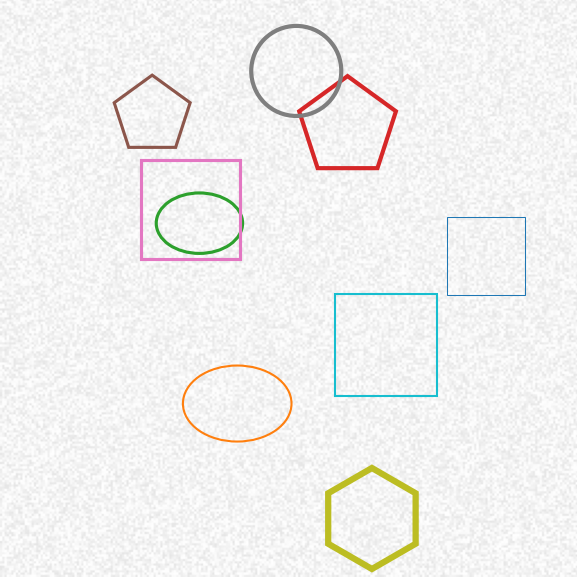[{"shape": "square", "thickness": 0.5, "radius": 0.34, "center": [0.841, 0.556]}, {"shape": "oval", "thickness": 1, "radius": 0.47, "center": [0.411, 0.3]}, {"shape": "oval", "thickness": 1.5, "radius": 0.37, "center": [0.345, 0.613]}, {"shape": "pentagon", "thickness": 2, "radius": 0.44, "center": [0.602, 0.779]}, {"shape": "pentagon", "thickness": 1.5, "radius": 0.35, "center": [0.263, 0.8]}, {"shape": "square", "thickness": 1.5, "radius": 0.43, "center": [0.33, 0.636]}, {"shape": "circle", "thickness": 2, "radius": 0.39, "center": [0.513, 0.876]}, {"shape": "hexagon", "thickness": 3, "radius": 0.44, "center": [0.644, 0.101]}, {"shape": "square", "thickness": 1, "radius": 0.44, "center": [0.668, 0.402]}]